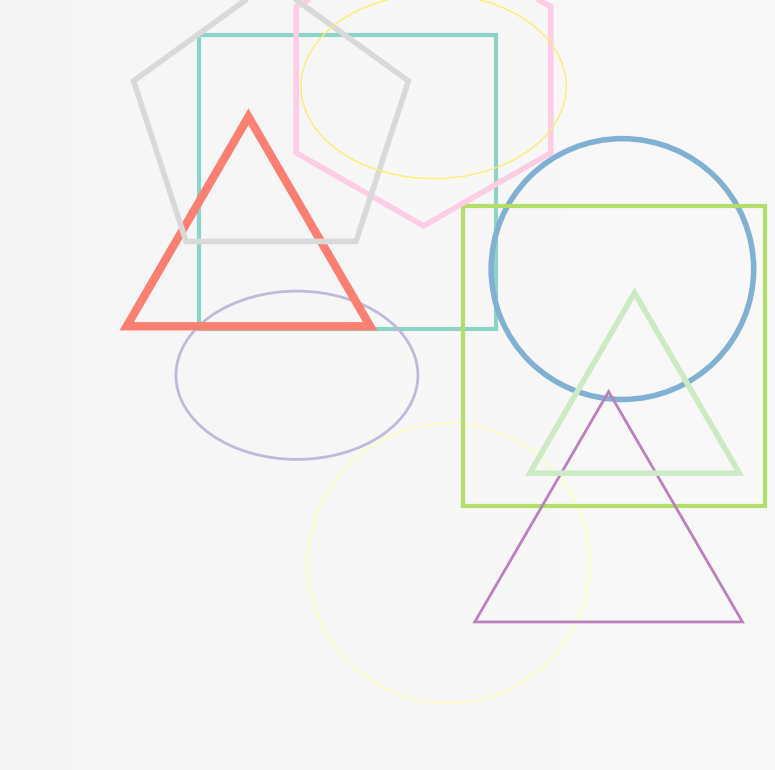[{"shape": "square", "thickness": 1.5, "radius": 0.96, "center": [0.449, 0.764]}, {"shape": "circle", "thickness": 0.5, "radius": 0.91, "center": [0.579, 0.269]}, {"shape": "oval", "thickness": 1, "radius": 0.78, "center": [0.383, 0.513]}, {"shape": "triangle", "thickness": 3, "radius": 0.91, "center": [0.321, 0.667]}, {"shape": "circle", "thickness": 2, "radius": 0.85, "center": [0.803, 0.651]}, {"shape": "square", "thickness": 1.5, "radius": 0.97, "center": [0.792, 0.537]}, {"shape": "hexagon", "thickness": 2, "radius": 0.95, "center": [0.546, 0.896]}, {"shape": "pentagon", "thickness": 2, "radius": 0.93, "center": [0.35, 0.837]}, {"shape": "triangle", "thickness": 1, "radius": 1.0, "center": [0.785, 0.292]}, {"shape": "triangle", "thickness": 2, "radius": 0.78, "center": [0.819, 0.464]}, {"shape": "oval", "thickness": 0.5, "radius": 0.86, "center": [0.559, 0.888]}]